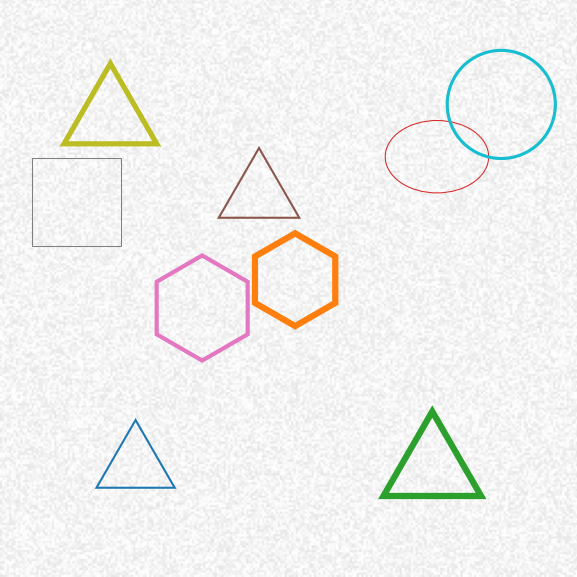[{"shape": "triangle", "thickness": 1, "radius": 0.39, "center": [0.235, 0.194]}, {"shape": "hexagon", "thickness": 3, "radius": 0.4, "center": [0.511, 0.515]}, {"shape": "triangle", "thickness": 3, "radius": 0.49, "center": [0.749, 0.189]}, {"shape": "oval", "thickness": 0.5, "radius": 0.45, "center": [0.757, 0.728]}, {"shape": "triangle", "thickness": 1, "radius": 0.4, "center": [0.449, 0.662]}, {"shape": "hexagon", "thickness": 2, "radius": 0.45, "center": [0.35, 0.466]}, {"shape": "square", "thickness": 0.5, "radius": 0.38, "center": [0.132, 0.649]}, {"shape": "triangle", "thickness": 2.5, "radius": 0.46, "center": [0.191, 0.796]}, {"shape": "circle", "thickness": 1.5, "radius": 0.47, "center": [0.868, 0.818]}]